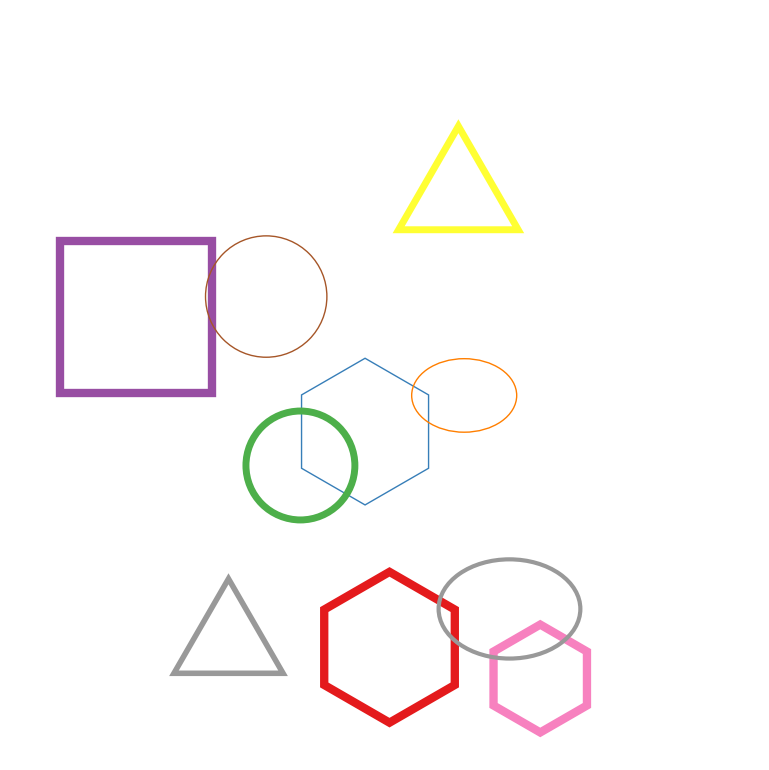[{"shape": "hexagon", "thickness": 3, "radius": 0.49, "center": [0.506, 0.159]}, {"shape": "hexagon", "thickness": 0.5, "radius": 0.48, "center": [0.474, 0.439]}, {"shape": "circle", "thickness": 2.5, "radius": 0.35, "center": [0.39, 0.395]}, {"shape": "square", "thickness": 3, "radius": 0.5, "center": [0.177, 0.588]}, {"shape": "oval", "thickness": 0.5, "radius": 0.34, "center": [0.603, 0.486]}, {"shape": "triangle", "thickness": 2.5, "radius": 0.45, "center": [0.595, 0.746]}, {"shape": "circle", "thickness": 0.5, "radius": 0.39, "center": [0.346, 0.615]}, {"shape": "hexagon", "thickness": 3, "radius": 0.35, "center": [0.702, 0.119]}, {"shape": "oval", "thickness": 1.5, "radius": 0.46, "center": [0.662, 0.209]}, {"shape": "triangle", "thickness": 2, "radius": 0.41, "center": [0.297, 0.166]}]